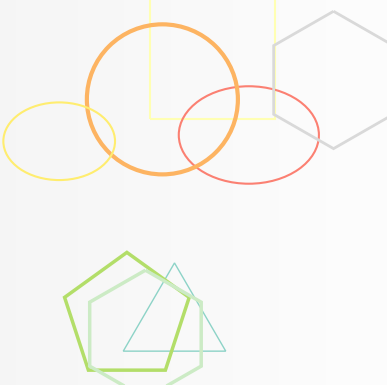[{"shape": "triangle", "thickness": 1, "radius": 0.76, "center": [0.45, 0.164]}, {"shape": "square", "thickness": 1.5, "radius": 0.81, "center": [0.548, 0.852]}, {"shape": "oval", "thickness": 1.5, "radius": 0.9, "center": [0.642, 0.649]}, {"shape": "circle", "thickness": 3, "radius": 0.97, "center": [0.419, 0.742]}, {"shape": "pentagon", "thickness": 2.5, "radius": 0.85, "center": [0.327, 0.175]}, {"shape": "hexagon", "thickness": 2, "radius": 0.89, "center": [0.861, 0.792]}, {"shape": "hexagon", "thickness": 2.5, "radius": 0.83, "center": [0.375, 0.132]}, {"shape": "oval", "thickness": 1.5, "radius": 0.72, "center": [0.153, 0.633]}]